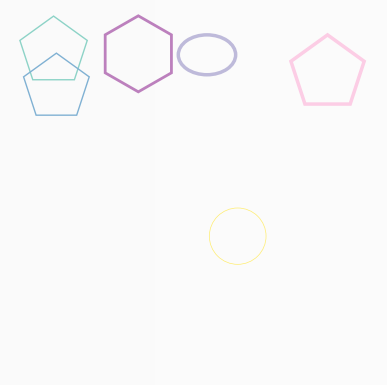[{"shape": "pentagon", "thickness": 1, "radius": 0.46, "center": [0.138, 0.867]}, {"shape": "oval", "thickness": 2.5, "radius": 0.37, "center": [0.534, 0.858]}, {"shape": "pentagon", "thickness": 1, "radius": 0.45, "center": [0.146, 0.773]}, {"shape": "pentagon", "thickness": 2.5, "radius": 0.5, "center": [0.845, 0.81]}, {"shape": "hexagon", "thickness": 2, "radius": 0.49, "center": [0.357, 0.86]}, {"shape": "circle", "thickness": 0.5, "radius": 0.37, "center": [0.613, 0.387]}]